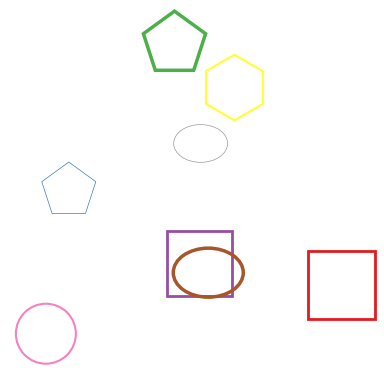[{"shape": "square", "thickness": 2, "radius": 0.44, "center": [0.888, 0.259]}, {"shape": "pentagon", "thickness": 0.5, "radius": 0.37, "center": [0.179, 0.505]}, {"shape": "pentagon", "thickness": 2.5, "radius": 0.42, "center": [0.453, 0.886]}, {"shape": "square", "thickness": 2, "radius": 0.42, "center": [0.519, 0.316]}, {"shape": "hexagon", "thickness": 1.5, "radius": 0.43, "center": [0.609, 0.773]}, {"shape": "oval", "thickness": 2.5, "radius": 0.45, "center": [0.541, 0.292]}, {"shape": "circle", "thickness": 1.5, "radius": 0.39, "center": [0.119, 0.133]}, {"shape": "oval", "thickness": 0.5, "radius": 0.35, "center": [0.521, 0.627]}]